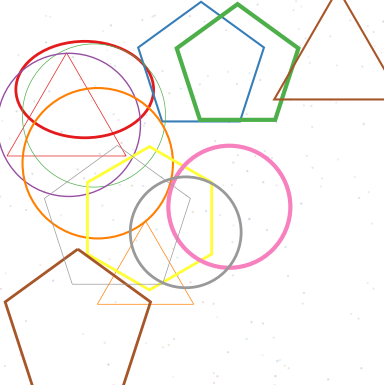[{"shape": "oval", "thickness": 2, "radius": 0.89, "center": [0.22, 0.767]}, {"shape": "triangle", "thickness": 0.5, "radius": 0.89, "center": [0.173, 0.684]}, {"shape": "pentagon", "thickness": 1.5, "radius": 0.86, "center": [0.522, 0.824]}, {"shape": "circle", "thickness": 0.5, "radius": 0.93, "center": [0.244, 0.7]}, {"shape": "pentagon", "thickness": 3, "radius": 0.83, "center": [0.617, 0.823]}, {"shape": "circle", "thickness": 1, "radius": 0.93, "center": [0.179, 0.676]}, {"shape": "circle", "thickness": 1.5, "radius": 0.98, "center": [0.254, 0.576]}, {"shape": "triangle", "thickness": 0.5, "radius": 0.72, "center": [0.378, 0.282]}, {"shape": "hexagon", "thickness": 2, "radius": 0.93, "center": [0.388, 0.433]}, {"shape": "pentagon", "thickness": 2, "radius": 0.99, "center": [0.202, 0.154]}, {"shape": "triangle", "thickness": 1.5, "radius": 0.96, "center": [0.878, 0.837]}, {"shape": "circle", "thickness": 3, "radius": 0.79, "center": [0.596, 0.463]}, {"shape": "pentagon", "thickness": 0.5, "radius": 1.0, "center": [0.305, 0.423]}, {"shape": "circle", "thickness": 2, "radius": 0.72, "center": [0.482, 0.397]}]